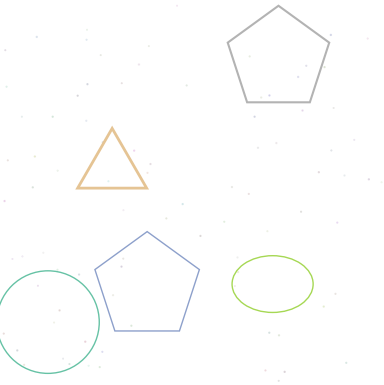[{"shape": "circle", "thickness": 1, "radius": 0.67, "center": [0.125, 0.163]}, {"shape": "pentagon", "thickness": 1, "radius": 0.71, "center": [0.382, 0.256]}, {"shape": "oval", "thickness": 1, "radius": 0.53, "center": [0.708, 0.262]}, {"shape": "triangle", "thickness": 2, "radius": 0.52, "center": [0.291, 0.563]}, {"shape": "pentagon", "thickness": 1.5, "radius": 0.69, "center": [0.723, 0.846]}]